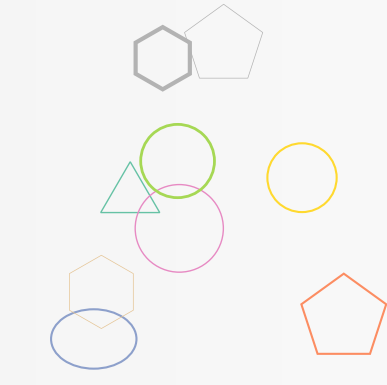[{"shape": "triangle", "thickness": 1, "radius": 0.44, "center": [0.336, 0.492]}, {"shape": "pentagon", "thickness": 1.5, "radius": 0.58, "center": [0.887, 0.174]}, {"shape": "oval", "thickness": 1.5, "radius": 0.55, "center": [0.242, 0.12]}, {"shape": "circle", "thickness": 1, "radius": 0.57, "center": [0.463, 0.407]}, {"shape": "circle", "thickness": 2, "radius": 0.48, "center": [0.458, 0.582]}, {"shape": "circle", "thickness": 1.5, "radius": 0.45, "center": [0.779, 0.538]}, {"shape": "hexagon", "thickness": 0.5, "radius": 0.48, "center": [0.262, 0.242]}, {"shape": "hexagon", "thickness": 3, "radius": 0.4, "center": [0.42, 0.849]}, {"shape": "pentagon", "thickness": 0.5, "radius": 0.53, "center": [0.577, 0.883]}]